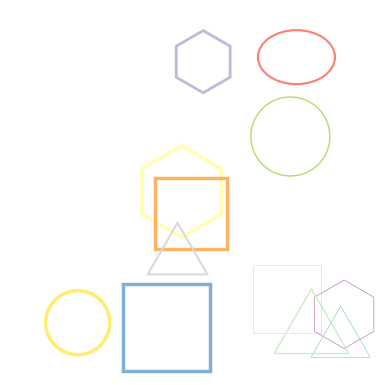[{"shape": "triangle", "thickness": 0.5, "radius": 0.44, "center": [0.885, 0.116]}, {"shape": "hexagon", "thickness": 2.5, "radius": 0.59, "center": [0.472, 0.503]}, {"shape": "hexagon", "thickness": 2, "radius": 0.4, "center": [0.528, 0.84]}, {"shape": "oval", "thickness": 1.5, "radius": 0.5, "center": [0.77, 0.852]}, {"shape": "square", "thickness": 2.5, "radius": 0.57, "center": [0.433, 0.15]}, {"shape": "square", "thickness": 2.5, "radius": 0.46, "center": [0.496, 0.445]}, {"shape": "circle", "thickness": 1, "radius": 0.51, "center": [0.754, 0.645]}, {"shape": "square", "thickness": 0.5, "radius": 0.44, "center": [0.746, 0.224]}, {"shape": "triangle", "thickness": 1.5, "radius": 0.45, "center": [0.461, 0.332]}, {"shape": "hexagon", "thickness": 0.5, "radius": 0.44, "center": [0.894, 0.184]}, {"shape": "triangle", "thickness": 1, "radius": 0.56, "center": [0.809, 0.138]}, {"shape": "circle", "thickness": 2.5, "radius": 0.42, "center": [0.202, 0.162]}]